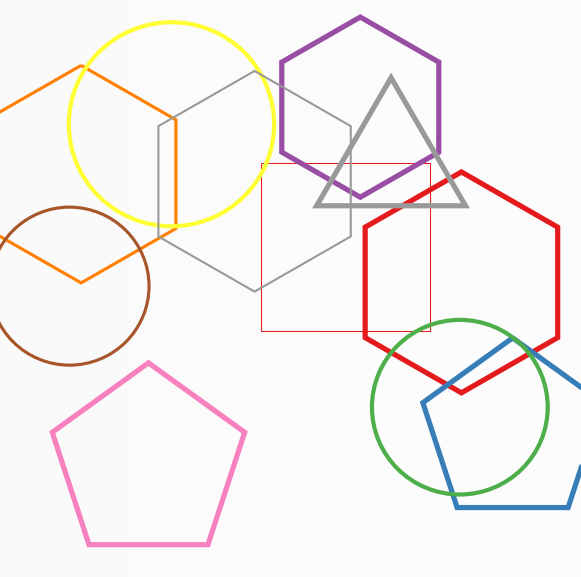[{"shape": "square", "thickness": 0.5, "radius": 0.73, "center": [0.594, 0.572]}, {"shape": "hexagon", "thickness": 2.5, "radius": 0.96, "center": [0.794, 0.51]}, {"shape": "pentagon", "thickness": 2.5, "radius": 0.81, "center": [0.882, 0.252]}, {"shape": "circle", "thickness": 2, "radius": 0.76, "center": [0.791, 0.294]}, {"shape": "hexagon", "thickness": 2.5, "radius": 0.78, "center": [0.62, 0.814]}, {"shape": "hexagon", "thickness": 1.5, "radius": 0.94, "center": [0.14, 0.698]}, {"shape": "circle", "thickness": 2, "radius": 0.88, "center": [0.295, 0.784]}, {"shape": "circle", "thickness": 1.5, "radius": 0.68, "center": [0.12, 0.504]}, {"shape": "pentagon", "thickness": 2.5, "radius": 0.87, "center": [0.255, 0.197]}, {"shape": "triangle", "thickness": 2.5, "radius": 0.74, "center": [0.673, 0.717]}, {"shape": "hexagon", "thickness": 1, "radius": 0.96, "center": [0.438, 0.685]}]